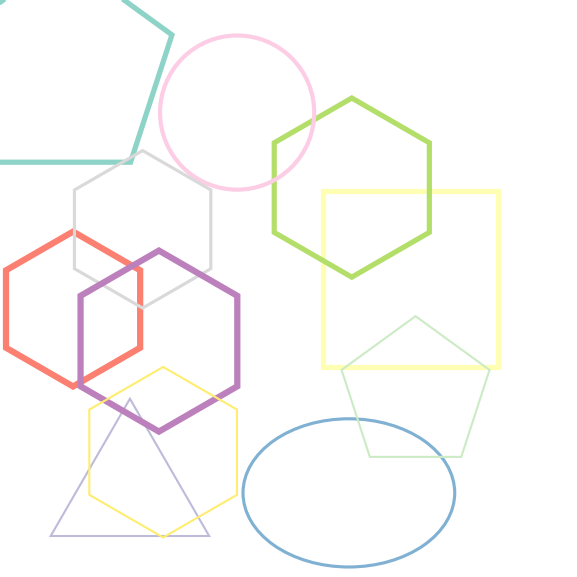[{"shape": "pentagon", "thickness": 2.5, "radius": 0.99, "center": [0.11, 0.878]}, {"shape": "square", "thickness": 2.5, "radius": 0.76, "center": [0.711, 0.516]}, {"shape": "triangle", "thickness": 1, "radius": 0.79, "center": [0.225, 0.15]}, {"shape": "hexagon", "thickness": 3, "radius": 0.67, "center": [0.127, 0.464]}, {"shape": "oval", "thickness": 1.5, "radius": 0.92, "center": [0.604, 0.146]}, {"shape": "hexagon", "thickness": 2.5, "radius": 0.78, "center": [0.609, 0.674]}, {"shape": "circle", "thickness": 2, "radius": 0.67, "center": [0.411, 0.804]}, {"shape": "hexagon", "thickness": 1.5, "radius": 0.68, "center": [0.247, 0.602]}, {"shape": "hexagon", "thickness": 3, "radius": 0.78, "center": [0.275, 0.409]}, {"shape": "pentagon", "thickness": 1, "radius": 0.67, "center": [0.72, 0.317]}, {"shape": "hexagon", "thickness": 1, "radius": 0.74, "center": [0.283, 0.216]}]